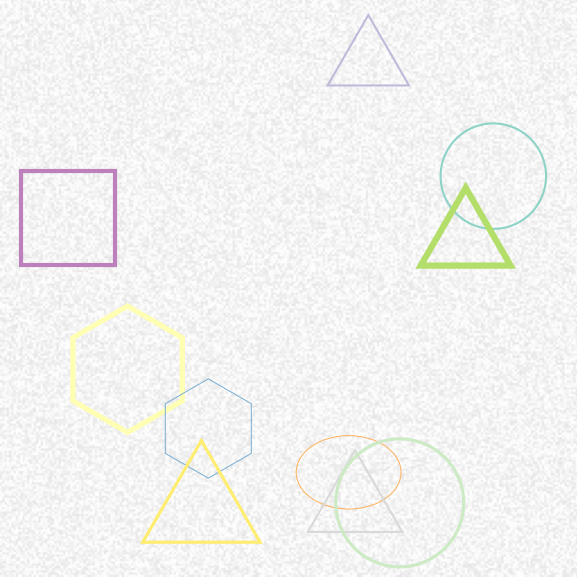[{"shape": "circle", "thickness": 1, "radius": 0.46, "center": [0.854, 0.694]}, {"shape": "hexagon", "thickness": 2.5, "radius": 0.55, "center": [0.221, 0.36]}, {"shape": "triangle", "thickness": 1, "radius": 0.41, "center": [0.638, 0.892]}, {"shape": "hexagon", "thickness": 0.5, "radius": 0.43, "center": [0.361, 0.257]}, {"shape": "oval", "thickness": 0.5, "radius": 0.45, "center": [0.604, 0.181]}, {"shape": "triangle", "thickness": 3, "radius": 0.45, "center": [0.806, 0.584]}, {"shape": "triangle", "thickness": 1, "radius": 0.47, "center": [0.615, 0.125]}, {"shape": "square", "thickness": 2, "radius": 0.41, "center": [0.118, 0.621]}, {"shape": "circle", "thickness": 1.5, "radius": 0.55, "center": [0.692, 0.128]}, {"shape": "triangle", "thickness": 1.5, "radius": 0.59, "center": [0.349, 0.119]}]